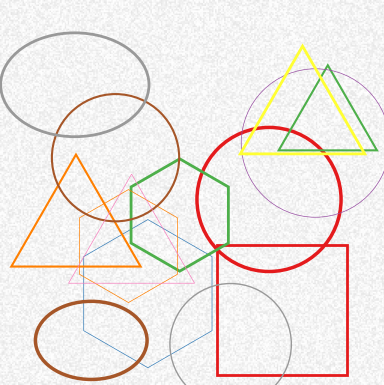[{"shape": "square", "thickness": 2, "radius": 0.84, "center": [0.732, 0.195]}, {"shape": "circle", "thickness": 2.5, "radius": 0.94, "center": [0.699, 0.482]}, {"shape": "hexagon", "thickness": 0.5, "radius": 0.96, "center": [0.384, 0.237]}, {"shape": "triangle", "thickness": 1.5, "radius": 0.74, "center": [0.851, 0.683]}, {"shape": "hexagon", "thickness": 2, "radius": 0.73, "center": [0.467, 0.442]}, {"shape": "circle", "thickness": 0.5, "radius": 0.96, "center": [0.819, 0.629]}, {"shape": "triangle", "thickness": 1.5, "radius": 0.97, "center": [0.197, 0.405]}, {"shape": "hexagon", "thickness": 0.5, "radius": 0.73, "center": [0.334, 0.361]}, {"shape": "triangle", "thickness": 2, "radius": 0.93, "center": [0.786, 0.694]}, {"shape": "oval", "thickness": 2.5, "radius": 0.72, "center": [0.237, 0.116]}, {"shape": "circle", "thickness": 1.5, "radius": 0.83, "center": [0.3, 0.59]}, {"shape": "triangle", "thickness": 0.5, "radius": 0.94, "center": [0.342, 0.359]}, {"shape": "oval", "thickness": 2, "radius": 0.96, "center": [0.194, 0.78]}, {"shape": "circle", "thickness": 1, "radius": 0.79, "center": [0.599, 0.106]}]